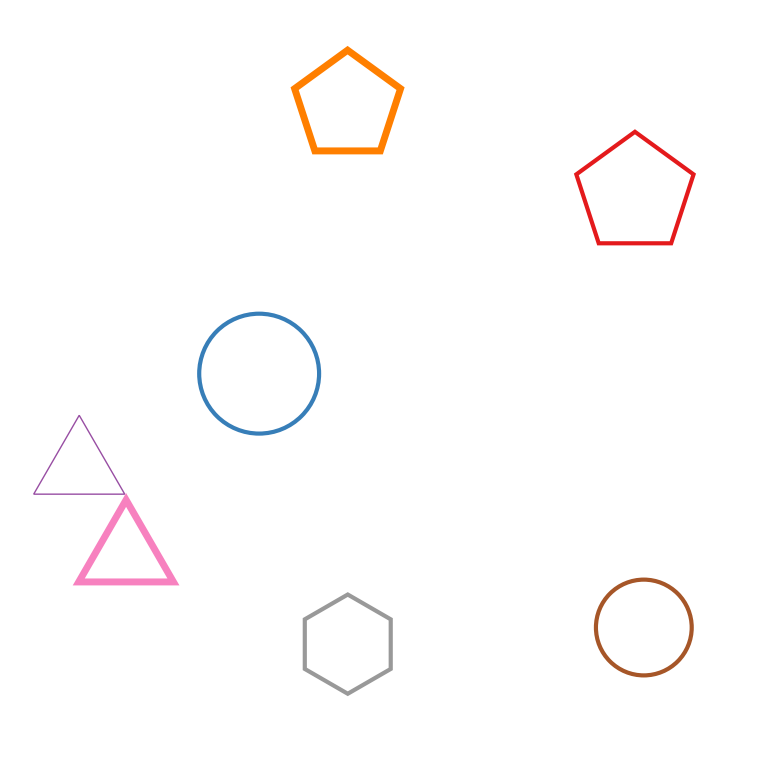[{"shape": "pentagon", "thickness": 1.5, "radius": 0.4, "center": [0.825, 0.749]}, {"shape": "circle", "thickness": 1.5, "radius": 0.39, "center": [0.337, 0.515]}, {"shape": "triangle", "thickness": 0.5, "radius": 0.34, "center": [0.103, 0.392]}, {"shape": "pentagon", "thickness": 2.5, "radius": 0.36, "center": [0.451, 0.863]}, {"shape": "circle", "thickness": 1.5, "radius": 0.31, "center": [0.836, 0.185]}, {"shape": "triangle", "thickness": 2.5, "radius": 0.36, "center": [0.164, 0.28]}, {"shape": "hexagon", "thickness": 1.5, "radius": 0.32, "center": [0.452, 0.163]}]